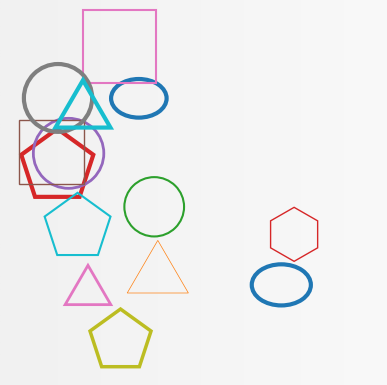[{"shape": "oval", "thickness": 3, "radius": 0.38, "center": [0.726, 0.26]}, {"shape": "oval", "thickness": 3, "radius": 0.36, "center": [0.358, 0.745]}, {"shape": "triangle", "thickness": 0.5, "radius": 0.46, "center": [0.407, 0.285]}, {"shape": "circle", "thickness": 1.5, "radius": 0.39, "center": [0.398, 0.463]}, {"shape": "hexagon", "thickness": 1, "radius": 0.35, "center": [0.759, 0.391]}, {"shape": "pentagon", "thickness": 3, "radius": 0.49, "center": [0.148, 0.568]}, {"shape": "circle", "thickness": 2, "radius": 0.45, "center": [0.177, 0.602]}, {"shape": "square", "thickness": 1, "radius": 0.42, "center": [0.132, 0.605]}, {"shape": "triangle", "thickness": 2, "radius": 0.34, "center": [0.227, 0.243]}, {"shape": "square", "thickness": 1.5, "radius": 0.47, "center": [0.309, 0.879]}, {"shape": "circle", "thickness": 3, "radius": 0.44, "center": [0.15, 0.746]}, {"shape": "pentagon", "thickness": 2.5, "radius": 0.41, "center": [0.311, 0.114]}, {"shape": "pentagon", "thickness": 1.5, "radius": 0.45, "center": [0.2, 0.41]}, {"shape": "triangle", "thickness": 3, "radius": 0.41, "center": [0.214, 0.71]}]